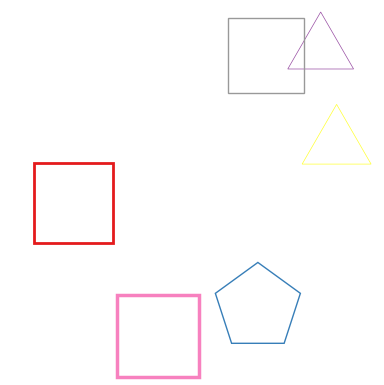[{"shape": "square", "thickness": 2, "radius": 0.51, "center": [0.192, 0.473]}, {"shape": "pentagon", "thickness": 1, "radius": 0.58, "center": [0.67, 0.202]}, {"shape": "triangle", "thickness": 0.5, "radius": 0.49, "center": [0.833, 0.87]}, {"shape": "triangle", "thickness": 0.5, "radius": 0.52, "center": [0.874, 0.626]}, {"shape": "square", "thickness": 2.5, "radius": 0.54, "center": [0.41, 0.127]}, {"shape": "square", "thickness": 1, "radius": 0.49, "center": [0.691, 0.856]}]